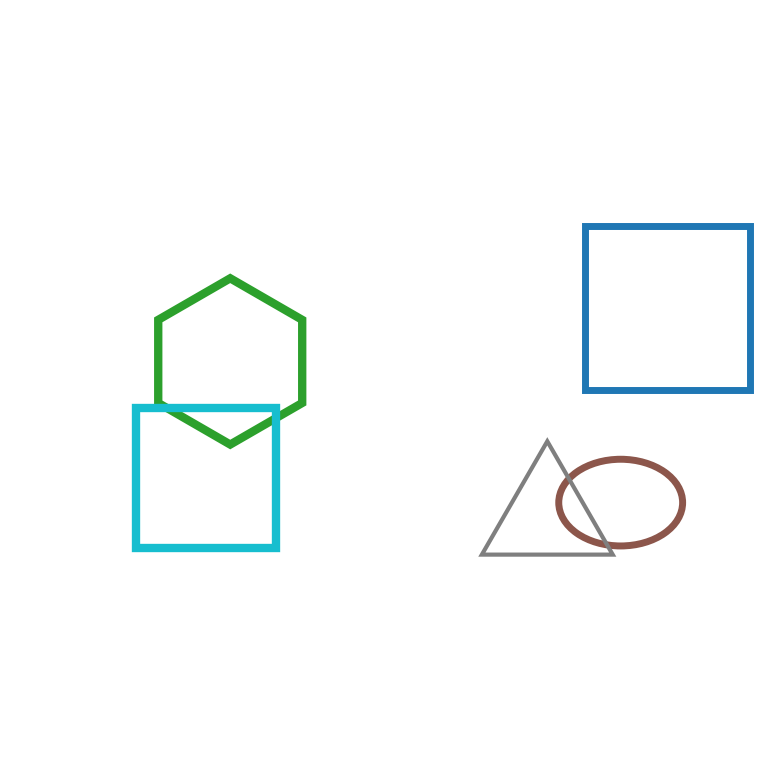[{"shape": "square", "thickness": 2.5, "radius": 0.53, "center": [0.867, 0.6]}, {"shape": "hexagon", "thickness": 3, "radius": 0.54, "center": [0.299, 0.531]}, {"shape": "oval", "thickness": 2.5, "radius": 0.4, "center": [0.806, 0.347]}, {"shape": "triangle", "thickness": 1.5, "radius": 0.49, "center": [0.711, 0.329]}, {"shape": "square", "thickness": 3, "radius": 0.45, "center": [0.267, 0.379]}]